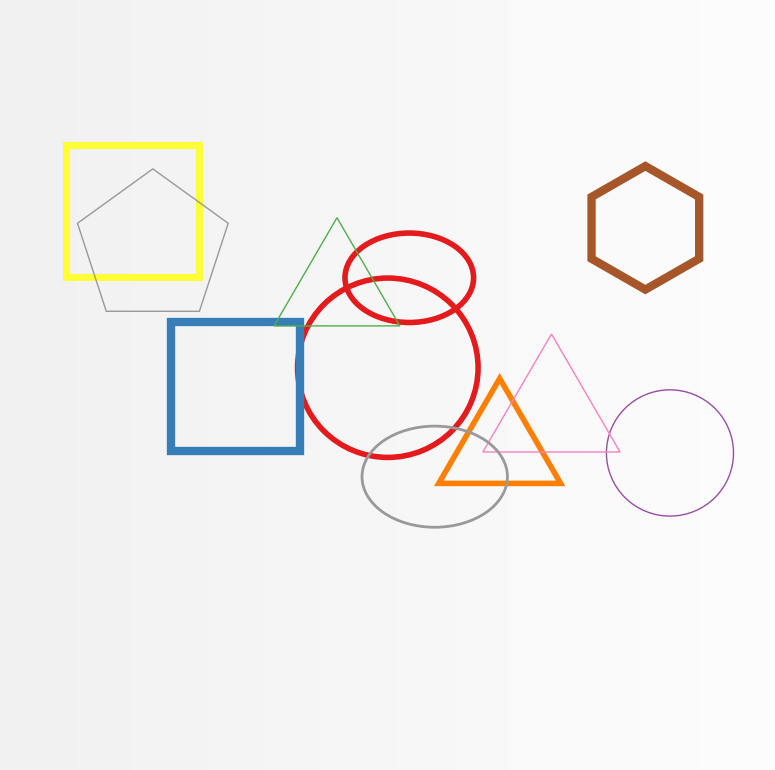[{"shape": "oval", "thickness": 2, "radius": 0.41, "center": [0.528, 0.639]}, {"shape": "circle", "thickness": 2, "radius": 0.58, "center": [0.5, 0.522]}, {"shape": "square", "thickness": 3, "radius": 0.42, "center": [0.304, 0.498]}, {"shape": "triangle", "thickness": 0.5, "radius": 0.47, "center": [0.435, 0.624]}, {"shape": "circle", "thickness": 0.5, "radius": 0.41, "center": [0.864, 0.412]}, {"shape": "triangle", "thickness": 2, "radius": 0.45, "center": [0.645, 0.418]}, {"shape": "square", "thickness": 2.5, "radius": 0.43, "center": [0.171, 0.726]}, {"shape": "hexagon", "thickness": 3, "radius": 0.4, "center": [0.833, 0.704]}, {"shape": "triangle", "thickness": 0.5, "radius": 0.51, "center": [0.712, 0.464]}, {"shape": "oval", "thickness": 1, "radius": 0.47, "center": [0.561, 0.381]}, {"shape": "pentagon", "thickness": 0.5, "radius": 0.51, "center": [0.197, 0.678]}]